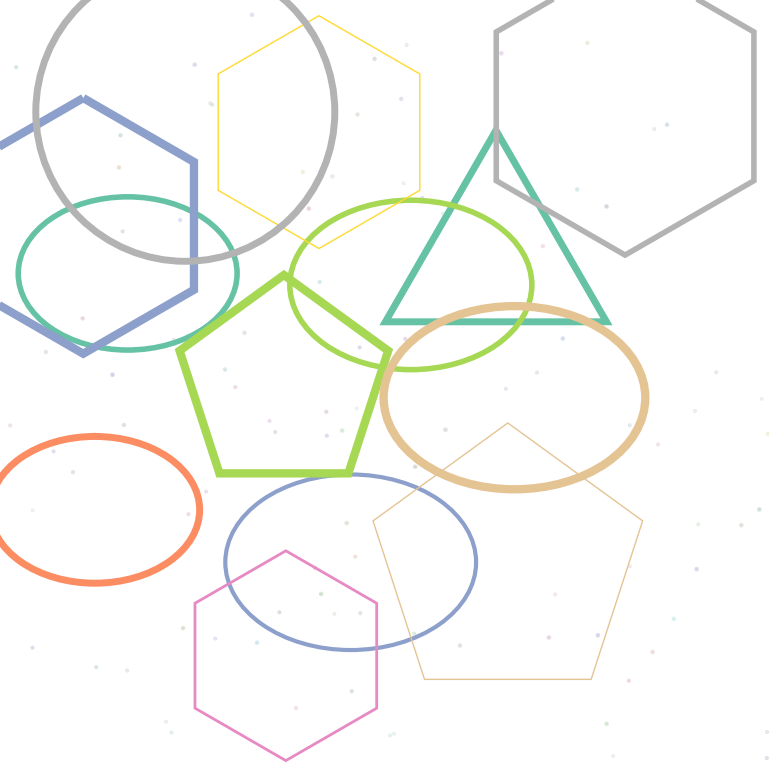[{"shape": "triangle", "thickness": 2.5, "radius": 0.83, "center": [0.644, 0.665]}, {"shape": "oval", "thickness": 2, "radius": 0.71, "center": [0.166, 0.645]}, {"shape": "oval", "thickness": 2.5, "radius": 0.68, "center": [0.123, 0.338]}, {"shape": "oval", "thickness": 1.5, "radius": 0.81, "center": [0.455, 0.27]}, {"shape": "hexagon", "thickness": 3, "radius": 0.83, "center": [0.108, 0.707]}, {"shape": "hexagon", "thickness": 1, "radius": 0.68, "center": [0.371, 0.148]}, {"shape": "pentagon", "thickness": 3, "radius": 0.71, "center": [0.369, 0.5]}, {"shape": "oval", "thickness": 2, "radius": 0.79, "center": [0.534, 0.63]}, {"shape": "hexagon", "thickness": 0.5, "radius": 0.76, "center": [0.414, 0.828]}, {"shape": "pentagon", "thickness": 0.5, "radius": 0.92, "center": [0.66, 0.267]}, {"shape": "oval", "thickness": 3, "radius": 0.85, "center": [0.668, 0.483]}, {"shape": "hexagon", "thickness": 2, "radius": 0.97, "center": [0.812, 0.862]}, {"shape": "circle", "thickness": 2.5, "radius": 0.97, "center": [0.241, 0.855]}]